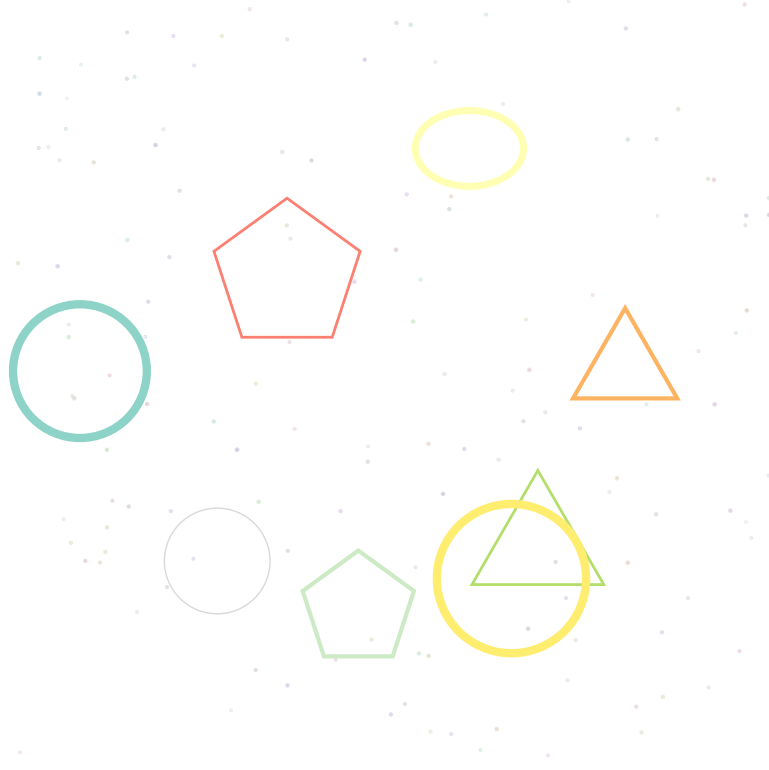[{"shape": "circle", "thickness": 3, "radius": 0.43, "center": [0.104, 0.518]}, {"shape": "oval", "thickness": 2.5, "radius": 0.35, "center": [0.61, 0.807]}, {"shape": "pentagon", "thickness": 1, "radius": 0.5, "center": [0.373, 0.643]}, {"shape": "triangle", "thickness": 1.5, "radius": 0.39, "center": [0.812, 0.522]}, {"shape": "triangle", "thickness": 1, "radius": 0.49, "center": [0.699, 0.29]}, {"shape": "circle", "thickness": 0.5, "radius": 0.34, "center": [0.282, 0.271]}, {"shape": "pentagon", "thickness": 1.5, "radius": 0.38, "center": [0.465, 0.209]}, {"shape": "circle", "thickness": 3, "radius": 0.48, "center": [0.664, 0.249]}]